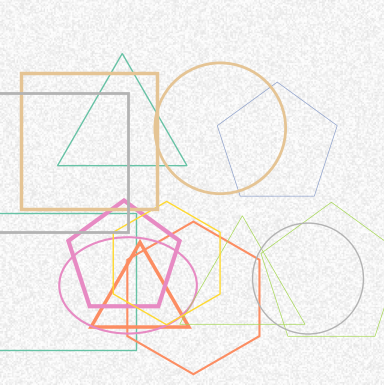[{"shape": "triangle", "thickness": 1, "radius": 0.97, "center": [0.318, 0.667]}, {"shape": "square", "thickness": 1, "radius": 0.89, "center": [0.175, 0.269]}, {"shape": "hexagon", "thickness": 1.5, "radius": 0.99, "center": [0.502, 0.226]}, {"shape": "triangle", "thickness": 2.5, "radius": 0.73, "center": [0.364, 0.224]}, {"shape": "pentagon", "thickness": 0.5, "radius": 0.82, "center": [0.72, 0.623]}, {"shape": "oval", "thickness": 1.5, "radius": 0.89, "center": [0.333, 0.259]}, {"shape": "pentagon", "thickness": 3, "radius": 0.76, "center": [0.322, 0.327]}, {"shape": "pentagon", "thickness": 0.5, "radius": 0.96, "center": [0.861, 0.282]}, {"shape": "triangle", "thickness": 0.5, "radius": 0.94, "center": [0.629, 0.252]}, {"shape": "hexagon", "thickness": 1, "radius": 0.8, "center": [0.433, 0.317]}, {"shape": "square", "thickness": 2.5, "radius": 0.88, "center": [0.231, 0.634]}, {"shape": "circle", "thickness": 2, "radius": 0.85, "center": [0.572, 0.667]}, {"shape": "square", "thickness": 2, "radius": 0.9, "center": [0.152, 0.578]}, {"shape": "circle", "thickness": 1, "radius": 0.72, "center": [0.8, 0.276]}]